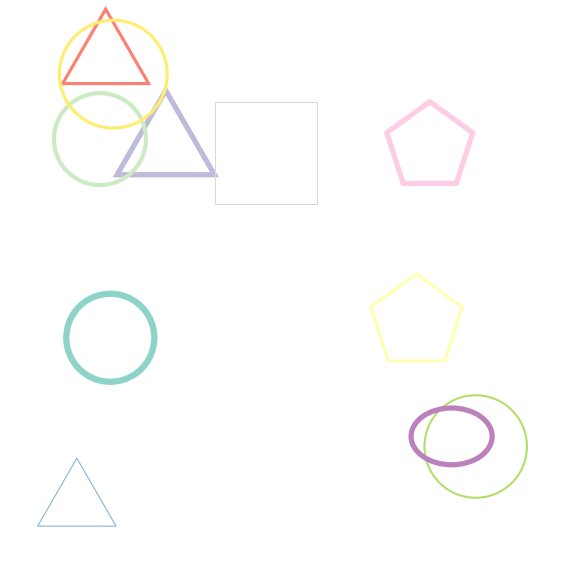[{"shape": "circle", "thickness": 3, "radius": 0.38, "center": [0.191, 0.414]}, {"shape": "pentagon", "thickness": 1.5, "radius": 0.42, "center": [0.721, 0.442]}, {"shape": "triangle", "thickness": 2.5, "radius": 0.49, "center": [0.287, 0.745]}, {"shape": "triangle", "thickness": 1.5, "radius": 0.43, "center": [0.183, 0.897]}, {"shape": "triangle", "thickness": 0.5, "radius": 0.39, "center": [0.133, 0.127]}, {"shape": "circle", "thickness": 1, "radius": 0.44, "center": [0.824, 0.226]}, {"shape": "pentagon", "thickness": 2.5, "radius": 0.39, "center": [0.744, 0.745]}, {"shape": "square", "thickness": 0.5, "radius": 0.44, "center": [0.461, 0.734]}, {"shape": "oval", "thickness": 2.5, "radius": 0.35, "center": [0.782, 0.243]}, {"shape": "circle", "thickness": 2, "radius": 0.4, "center": [0.173, 0.758]}, {"shape": "circle", "thickness": 1.5, "radius": 0.47, "center": [0.196, 0.871]}]